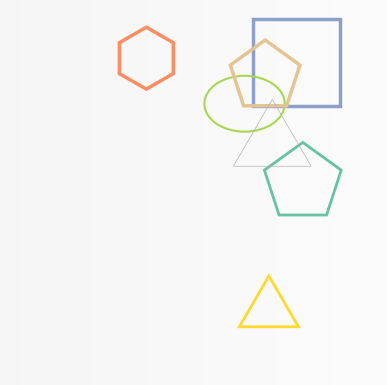[{"shape": "pentagon", "thickness": 2, "radius": 0.52, "center": [0.781, 0.526]}, {"shape": "hexagon", "thickness": 2.5, "radius": 0.4, "center": [0.378, 0.849]}, {"shape": "square", "thickness": 2.5, "radius": 0.56, "center": [0.766, 0.837]}, {"shape": "oval", "thickness": 1.5, "radius": 0.52, "center": [0.631, 0.731]}, {"shape": "triangle", "thickness": 2, "radius": 0.44, "center": [0.694, 0.195]}, {"shape": "pentagon", "thickness": 2.5, "radius": 0.47, "center": [0.684, 0.802]}, {"shape": "triangle", "thickness": 0.5, "radius": 0.58, "center": [0.703, 0.626]}]